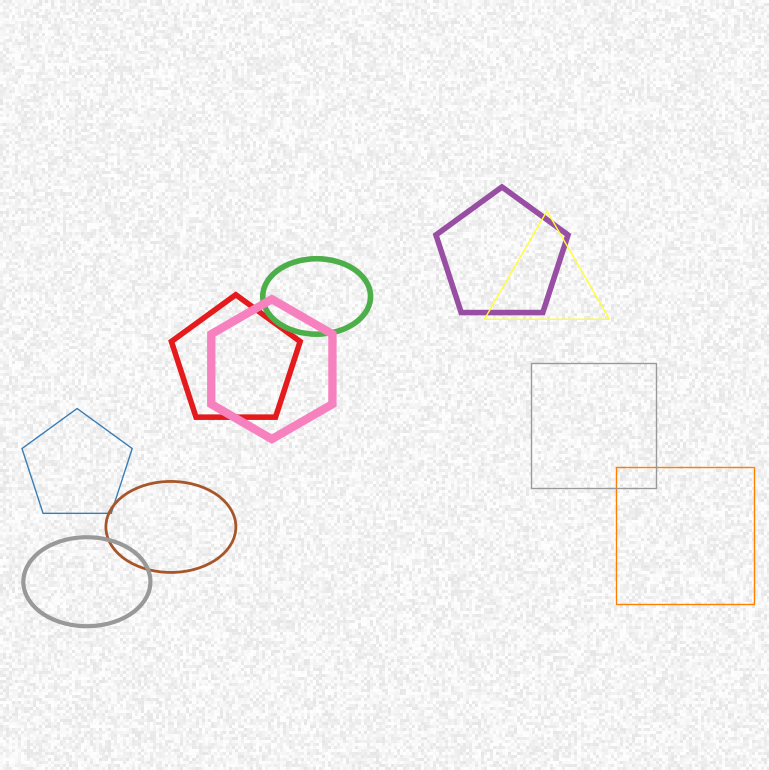[{"shape": "pentagon", "thickness": 2, "radius": 0.44, "center": [0.306, 0.529]}, {"shape": "pentagon", "thickness": 0.5, "radius": 0.38, "center": [0.1, 0.394]}, {"shape": "oval", "thickness": 2, "radius": 0.35, "center": [0.411, 0.615]}, {"shape": "pentagon", "thickness": 2, "radius": 0.45, "center": [0.652, 0.667]}, {"shape": "square", "thickness": 0.5, "radius": 0.45, "center": [0.89, 0.304]}, {"shape": "triangle", "thickness": 0.5, "radius": 0.47, "center": [0.71, 0.632]}, {"shape": "oval", "thickness": 1, "radius": 0.42, "center": [0.222, 0.316]}, {"shape": "hexagon", "thickness": 3, "radius": 0.45, "center": [0.353, 0.521]}, {"shape": "square", "thickness": 0.5, "radius": 0.41, "center": [0.771, 0.447]}, {"shape": "oval", "thickness": 1.5, "radius": 0.41, "center": [0.113, 0.245]}]